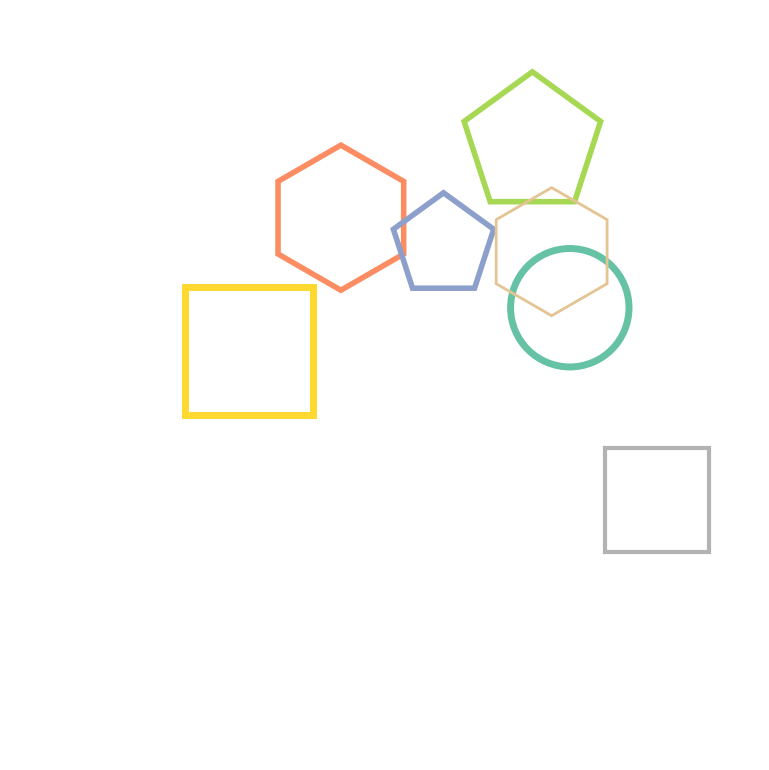[{"shape": "circle", "thickness": 2.5, "radius": 0.38, "center": [0.74, 0.6]}, {"shape": "hexagon", "thickness": 2, "radius": 0.47, "center": [0.443, 0.717]}, {"shape": "pentagon", "thickness": 2, "radius": 0.34, "center": [0.576, 0.681]}, {"shape": "pentagon", "thickness": 2, "radius": 0.47, "center": [0.691, 0.813]}, {"shape": "square", "thickness": 2.5, "radius": 0.41, "center": [0.323, 0.544]}, {"shape": "hexagon", "thickness": 1, "radius": 0.42, "center": [0.716, 0.673]}, {"shape": "square", "thickness": 1.5, "radius": 0.34, "center": [0.853, 0.351]}]